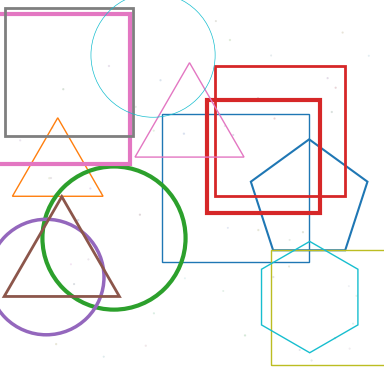[{"shape": "pentagon", "thickness": 1.5, "radius": 0.8, "center": [0.803, 0.479]}, {"shape": "square", "thickness": 1, "radius": 0.96, "center": [0.612, 0.512]}, {"shape": "triangle", "thickness": 1, "radius": 0.68, "center": [0.15, 0.558]}, {"shape": "circle", "thickness": 3, "radius": 0.93, "center": [0.296, 0.382]}, {"shape": "square", "thickness": 3, "radius": 0.73, "center": [0.685, 0.593]}, {"shape": "square", "thickness": 2, "radius": 0.85, "center": [0.727, 0.66]}, {"shape": "circle", "thickness": 2.5, "radius": 0.75, "center": [0.12, 0.28]}, {"shape": "triangle", "thickness": 2, "radius": 0.86, "center": [0.16, 0.316]}, {"shape": "square", "thickness": 3, "radius": 0.98, "center": [0.143, 0.769]}, {"shape": "triangle", "thickness": 1, "radius": 0.82, "center": [0.492, 0.674]}, {"shape": "square", "thickness": 2, "radius": 0.83, "center": [0.179, 0.813]}, {"shape": "square", "thickness": 1, "radius": 0.75, "center": [0.854, 0.201]}, {"shape": "hexagon", "thickness": 1, "radius": 0.72, "center": [0.804, 0.228]}, {"shape": "circle", "thickness": 0.5, "radius": 0.81, "center": [0.398, 0.857]}]